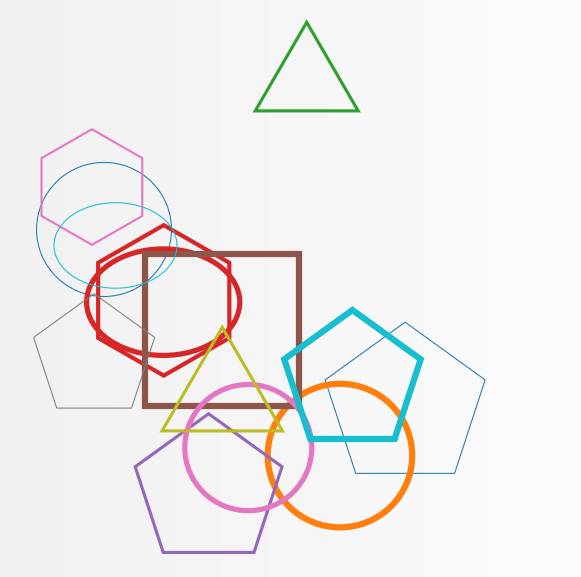[{"shape": "pentagon", "thickness": 0.5, "radius": 0.72, "center": [0.697, 0.297]}, {"shape": "circle", "thickness": 0.5, "radius": 0.58, "center": [0.179, 0.602]}, {"shape": "circle", "thickness": 3, "radius": 0.62, "center": [0.585, 0.21]}, {"shape": "triangle", "thickness": 1.5, "radius": 0.51, "center": [0.528, 0.858]}, {"shape": "oval", "thickness": 2.5, "radius": 0.66, "center": [0.281, 0.476]}, {"shape": "hexagon", "thickness": 2, "radius": 0.65, "center": [0.282, 0.479]}, {"shape": "pentagon", "thickness": 1.5, "radius": 0.66, "center": [0.359, 0.15]}, {"shape": "square", "thickness": 3, "radius": 0.66, "center": [0.382, 0.428]}, {"shape": "hexagon", "thickness": 1, "radius": 0.5, "center": [0.158, 0.675]}, {"shape": "circle", "thickness": 2.5, "radius": 0.55, "center": [0.427, 0.224]}, {"shape": "pentagon", "thickness": 0.5, "radius": 0.55, "center": [0.162, 0.381]}, {"shape": "triangle", "thickness": 1.5, "radius": 0.6, "center": [0.382, 0.313]}, {"shape": "oval", "thickness": 0.5, "radius": 0.53, "center": [0.199, 0.574]}, {"shape": "pentagon", "thickness": 3, "radius": 0.62, "center": [0.606, 0.339]}]